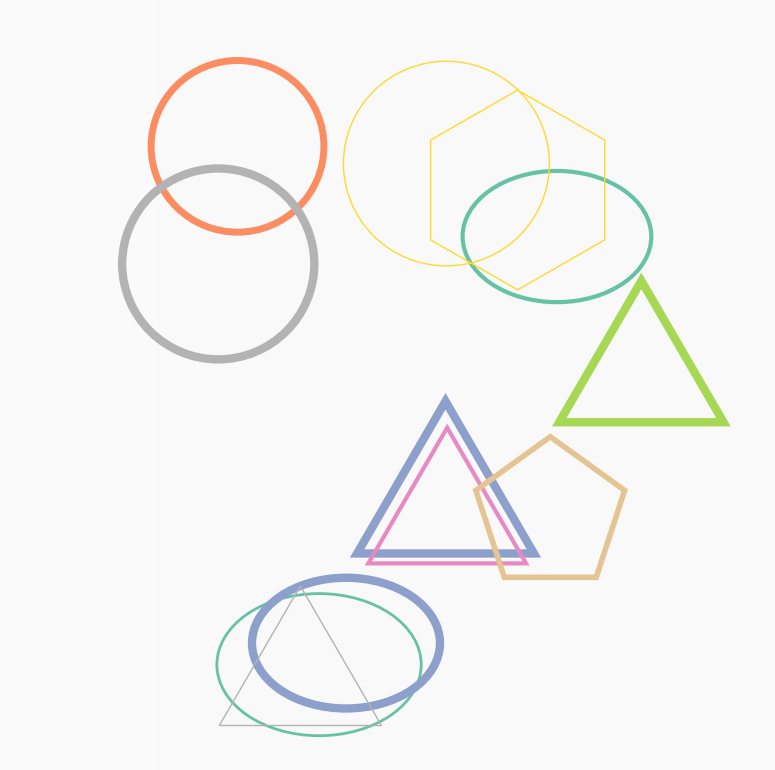[{"shape": "oval", "thickness": 1.5, "radius": 0.61, "center": [0.719, 0.693]}, {"shape": "oval", "thickness": 1, "radius": 0.66, "center": [0.412, 0.137]}, {"shape": "circle", "thickness": 2.5, "radius": 0.56, "center": [0.306, 0.81]}, {"shape": "oval", "thickness": 3, "radius": 0.61, "center": [0.446, 0.165]}, {"shape": "triangle", "thickness": 3, "radius": 0.66, "center": [0.575, 0.347]}, {"shape": "triangle", "thickness": 1.5, "radius": 0.59, "center": [0.577, 0.327]}, {"shape": "triangle", "thickness": 3, "radius": 0.61, "center": [0.828, 0.513]}, {"shape": "circle", "thickness": 0.5, "radius": 0.66, "center": [0.576, 0.788]}, {"shape": "hexagon", "thickness": 0.5, "radius": 0.65, "center": [0.668, 0.753]}, {"shape": "pentagon", "thickness": 2, "radius": 0.5, "center": [0.71, 0.332]}, {"shape": "circle", "thickness": 3, "radius": 0.62, "center": [0.282, 0.657]}, {"shape": "triangle", "thickness": 0.5, "radius": 0.6, "center": [0.388, 0.118]}]